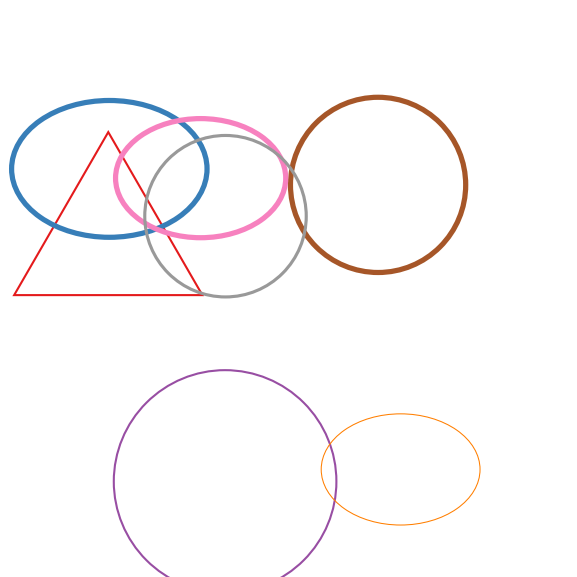[{"shape": "triangle", "thickness": 1, "radius": 0.94, "center": [0.187, 0.582]}, {"shape": "oval", "thickness": 2.5, "radius": 0.85, "center": [0.189, 0.707]}, {"shape": "circle", "thickness": 1, "radius": 0.96, "center": [0.39, 0.165]}, {"shape": "oval", "thickness": 0.5, "radius": 0.69, "center": [0.694, 0.186]}, {"shape": "circle", "thickness": 2.5, "radius": 0.76, "center": [0.655, 0.679]}, {"shape": "oval", "thickness": 2.5, "radius": 0.74, "center": [0.347, 0.691]}, {"shape": "circle", "thickness": 1.5, "radius": 0.7, "center": [0.39, 0.625]}]